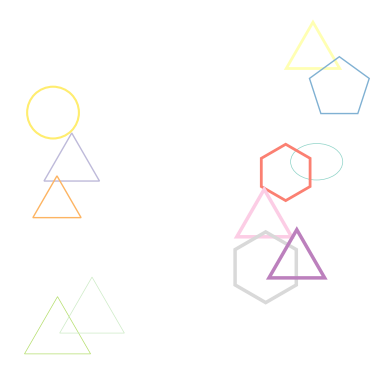[{"shape": "oval", "thickness": 0.5, "radius": 0.34, "center": [0.822, 0.58]}, {"shape": "triangle", "thickness": 2, "radius": 0.4, "center": [0.813, 0.862]}, {"shape": "triangle", "thickness": 1, "radius": 0.42, "center": [0.186, 0.571]}, {"shape": "hexagon", "thickness": 2, "radius": 0.37, "center": [0.742, 0.552]}, {"shape": "pentagon", "thickness": 1, "radius": 0.41, "center": [0.881, 0.771]}, {"shape": "triangle", "thickness": 1, "radius": 0.36, "center": [0.148, 0.471]}, {"shape": "triangle", "thickness": 0.5, "radius": 0.5, "center": [0.149, 0.13]}, {"shape": "triangle", "thickness": 2.5, "radius": 0.41, "center": [0.686, 0.426]}, {"shape": "hexagon", "thickness": 2.5, "radius": 0.46, "center": [0.69, 0.306]}, {"shape": "triangle", "thickness": 2.5, "radius": 0.42, "center": [0.771, 0.32]}, {"shape": "triangle", "thickness": 0.5, "radius": 0.48, "center": [0.239, 0.183]}, {"shape": "circle", "thickness": 1.5, "radius": 0.34, "center": [0.138, 0.708]}]